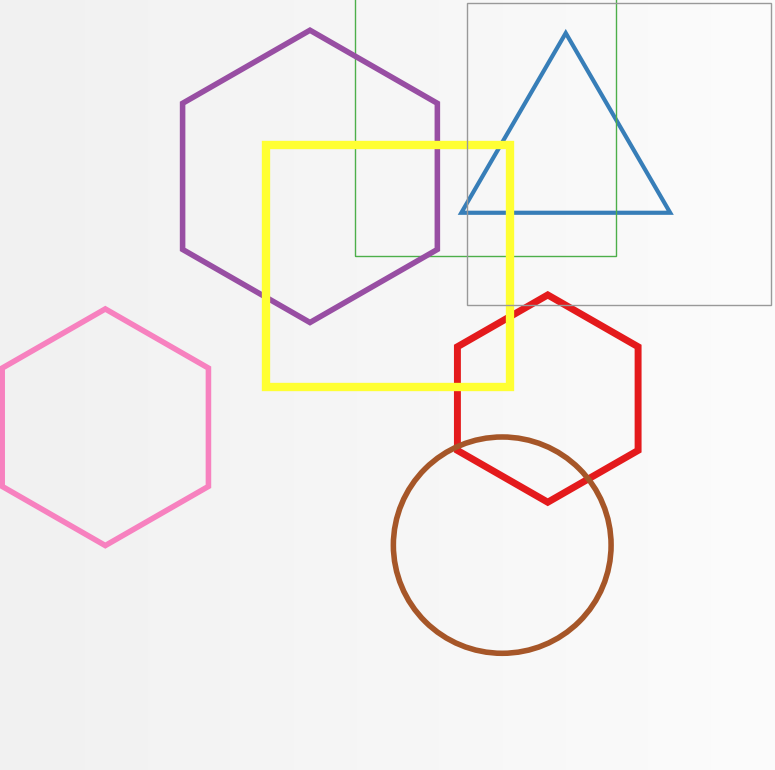[{"shape": "hexagon", "thickness": 2.5, "radius": 0.67, "center": [0.707, 0.482]}, {"shape": "triangle", "thickness": 1.5, "radius": 0.78, "center": [0.73, 0.801]}, {"shape": "square", "thickness": 0.5, "radius": 0.84, "center": [0.627, 0.835]}, {"shape": "hexagon", "thickness": 2, "radius": 0.95, "center": [0.4, 0.771]}, {"shape": "square", "thickness": 3, "radius": 0.79, "center": [0.501, 0.655]}, {"shape": "circle", "thickness": 2, "radius": 0.7, "center": [0.648, 0.292]}, {"shape": "hexagon", "thickness": 2, "radius": 0.77, "center": [0.136, 0.445]}, {"shape": "square", "thickness": 0.5, "radius": 0.98, "center": [0.799, 0.8]}]